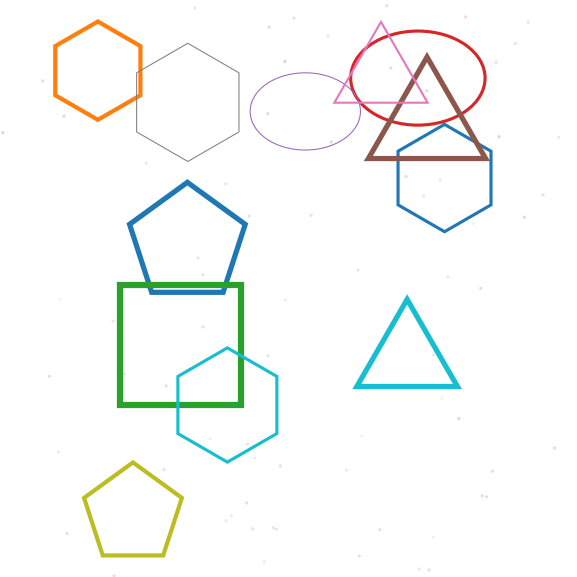[{"shape": "hexagon", "thickness": 1.5, "radius": 0.46, "center": [0.77, 0.691]}, {"shape": "pentagon", "thickness": 2.5, "radius": 0.53, "center": [0.324, 0.578]}, {"shape": "hexagon", "thickness": 2, "radius": 0.43, "center": [0.169, 0.877]}, {"shape": "square", "thickness": 3, "radius": 0.52, "center": [0.312, 0.401]}, {"shape": "oval", "thickness": 1.5, "radius": 0.58, "center": [0.724, 0.864]}, {"shape": "oval", "thickness": 0.5, "radius": 0.48, "center": [0.529, 0.806]}, {"shape": "triangle", "thickness": 2.5, "radius": 0.59, "center": [0.739, 0.783]}, {"shape": "triangle", "thickness": 1, "radius": 0.47, "center": [0.66, 0.868]}, {"shape": "hexagon", "thickness": 0.5, "radius": 0.51, "center": [0.325, 0.822]}, {"shape": "pentagon", "thickness": 2, "radius": 0.45, "center": [0.23, 0.109]}, {"shape": "triangle", "thickness": 2.5, "radius": 0.5, "center": [0.705, 0.38]}, {"shape": "hexagon", "thickness": 1.5, "radius": 0.49, "center": [0.394, 0.298]}]